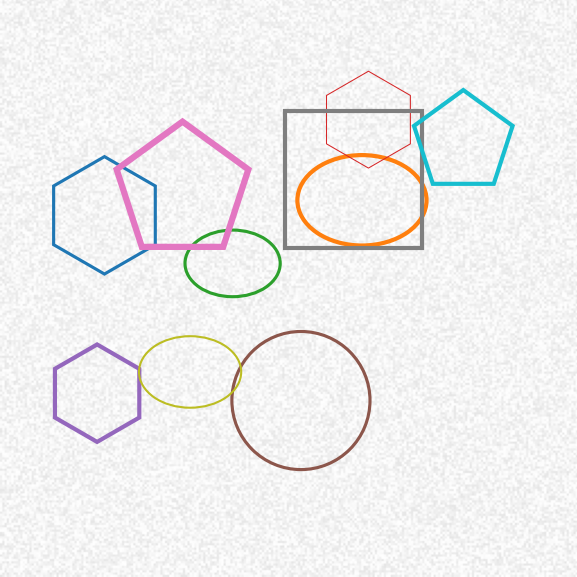[{"shape": "hexagon", "thickness": 1.5, "radius": 0.51, "center": [0.181, 0.626]}, {"shape": "oval", "thickness": 2, "radius": 0.56, "center": [0.627, 0.652]}, {"shape": "oval", "thickness": 1.5, "radius": 0.41, "center": [0.403, 0.543]}, {"shape": "hexagon", "thickness": 0.5, "radius": 0.42, "center": [0.638, 0.792]}, {"shape": "hexagon", "thickness": 2, "radius": 0.42, "center": [0.168, 0.318]}, {"shape": "circle", "thickness": 1.5, "radius": 0.6, "center": [0.521, 0.306]}, {"shape": "pentagon", "thickness": 3, "radius": 0.6, "center": [0.316, 0.669]}, {"shape": "square", "thickness": 2, "radius": 0.59, "center": [0.613, 0.689]}, {"shape": "oval", "thickness": 1, "radius": 0.44, "center": [0.329, 0.355]}, {"shape": "pentagon", "thickness": 2, "radius": 0.45, "center": [0.802, 0.753]}]